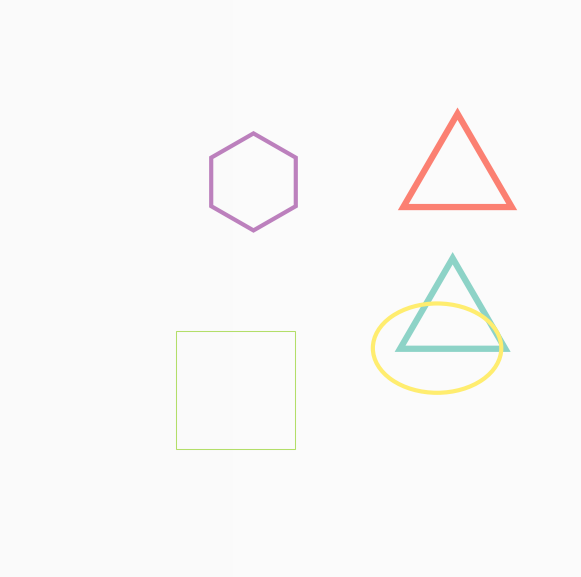[{"shape": "triangle", "thickness": 3, "radius": 0.52, "center": [0.779, 0.447]}, {"shape": "triangle", "thickness": 3, "radius": 0.54, "center": [0.787, 0.695]}, {"shape": "square", "thickness": 0.5, "radius": 0.51, "center": [0.405, 0.324]}, {"shape": "hexagon", "thickness": 2, "radius": 0.42, "center": [0.436, 0.684]}, {"shape": "oval", "thickness": 2, "radius": 0.55, "center": [0.752, 0.396]}]